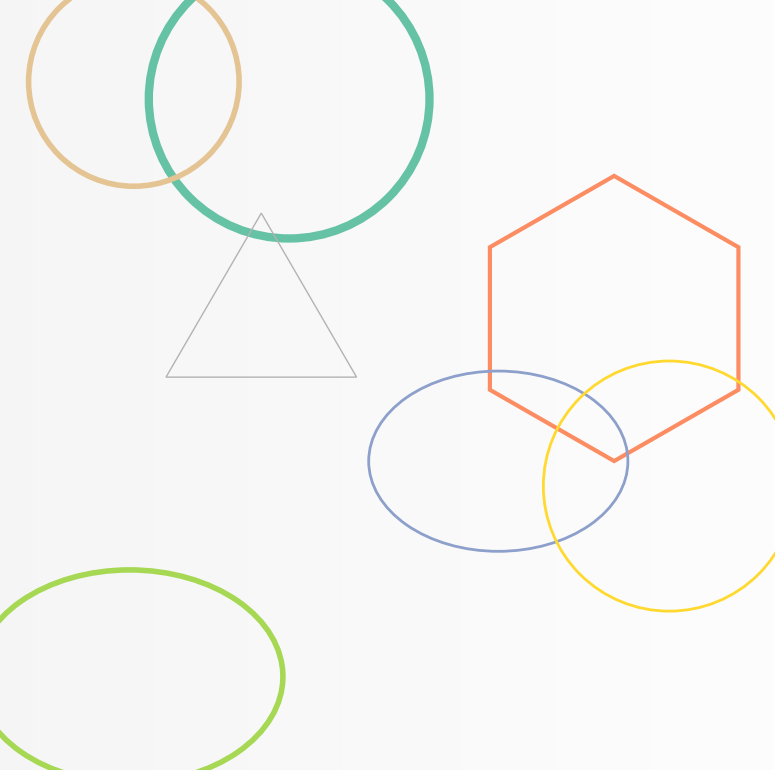[{"shape": "circle", "thickness": 3, "radius": 0.91, "center": [0.373, 0.871]}, {"shape": "hexagon", "thickness": 1.5, "radius": 0.93, "center": [0.792, 0.586]}, {"shape": "oval", "thickness": 1, "radius": 0.84, "center": [0.643, 0.401]}, {"shape": "oval", "thickness": 2, "radius": 0.99, "center": [0.167, 0.121]}, {"shape": "circle", "thickness": 1, "radius": 0.81, "center": [0.864, 0.369]}, {"shape": "circle", "thickness": 2, "radius": 0.68, "center": [0.173, 0.894]}, {"shape": "triangle", "thickness": 0.5, "radius": 0.71, "center": [0.337, 0.581]}]